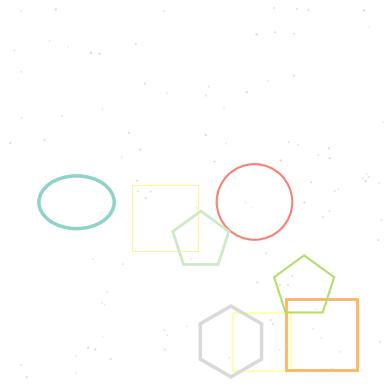[{"shape": "oval", "thickness": 2.5, "radius": 0.49, "center": [0.199, 0.475]}, {"shape": "square", "thickness": 1.5, "radius": 0.38, "center": [0.681, 0.112]}, {"shape": "circle", "thickness": 1.5, "radius": 0.49, "center": [0.661, 0.475]}, {"shape": "square", "thickness": 2, "radius": 0.46, "center": [0.836, 0.13]}, {"shape": "pentagon", "thickness": 1.5, "radius": 0.41, "center": [0.79, 0.255]}, {"shape": "hexagon", "thickness": 2.5, "radius": 0.46, "center": [0.6, 0.113]}, {"shape": "pentagon", "thickness": 2, "radius": 0.38, "center": [0.522, 0.375]}, {"shape": "square", "thickness": 0.5, "radius": 0.43, "center": [0.428, 0.433]}]